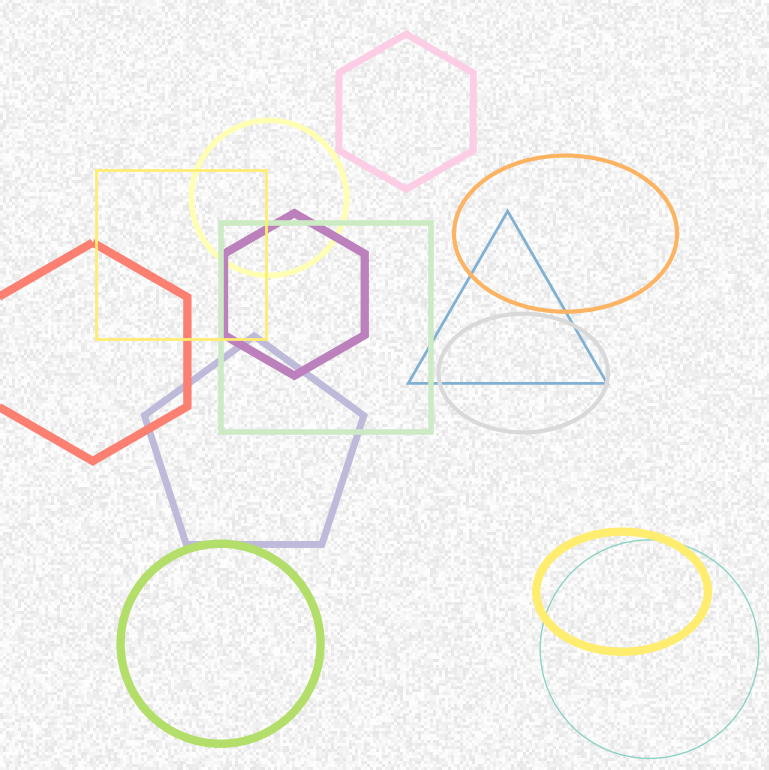[{"shape": "circle", "thickness": 0.5, "radius": 0.71, "center": [0.843, 0.157]}, {"shape": "circle", "thickness": 2, "radius": 0.5, "center": [0.349, 0.743]}, {"shape": "pentagon", "thickness": 2.5, "radius": 0.75, "center": [0.33, 0.414]}, {"shape": "hexagon", "thickness": 3, "radius": 0.71, "center": [0.12, 0.543]}, {"shape": "triangle", "thickness": 1, "radius": 0.75, "center": [0.659, 0.577]}, {"shape": "oval", "thickness": 1.5, "radius": 0.72, "center": [0.734, 0.697]}, {"shape": "circle", "thickness": 3, "radius": 0.65, "center": [0.286, 0.164]}, {"shape": "hexagon", "thickness": 2.5, "radius": 0.5, "center": [0.527, 0.855]}, {"shape": "oval", "thickness": 1.5, "radius": 0.55, "center": [0.68, 0.515]}, {"shape": "hexagon", "thickness": 3, "radius": 0.53, "center": [0.382, 0.618]}, {"shape": "square", "thickness": 2, "radius": 0.68, "center": [0.423, 0.575]}, {"shape": "square", "thickness": 1, "radius": 0.55, "center": [0.235, 0.67]}, {"shape": "oval", "thickness": 3, "radius": 0.56, "center": [0.808, 0.232]}]